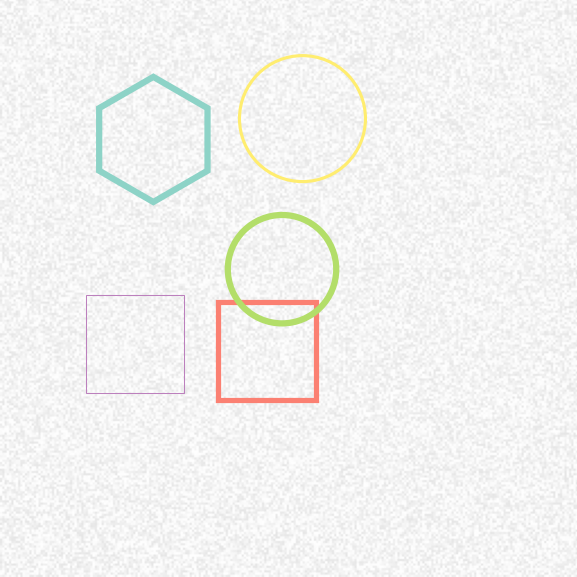[{"shape": "hexagon", "thickness": 3, "radius": 0.54, "center": [0.266, 0.758]}, {"shape": "square", "thickness": 2.5, "radius": 0.42, "center": [0.462, 0.392]}, {"shape": "circle", "thickness": 3, "radius": 0.47, "center": [0.488, 0.533]}, {"shape": "square", "thickness": 0.5, "radius": 0.42, "center": [0.234, 0.404]}, {"shape": "circle", "thickness": 1.5, "radius": 0.55, "center": [0.524, 0.794]}]